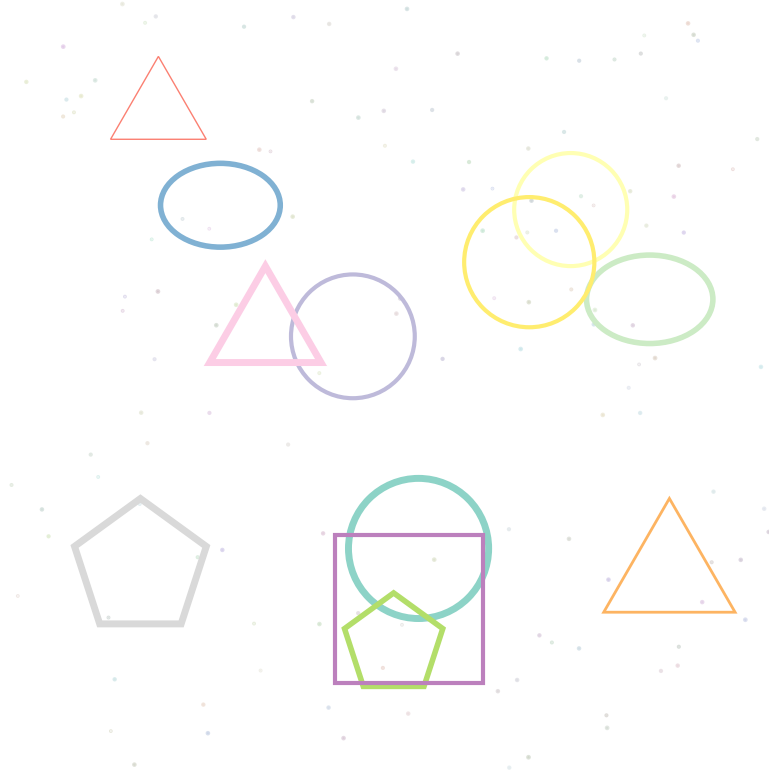[{"shape": "circle", "thickness": 2.5, "radius": 0.46, "center": [0.544, 0.288]}, {"shape": "circle", "thickness": 1.5, "radius": 0.37, "center": [0.741, 0.728]}, {"shape": "circle", "thickness": 1.5, "radius": 0.4, "center": [0.458, 0.563]}, {"shape": "triangle", "thickness": 0.5, "radius": 0.36, "center": [0.206, 0.855]}, {"shape": "oval", "thickness": 2, "radius": 0.39, "center": [0.286, 0.733]}, {"shape": "triangle", "thickness": 1, "radius": 0.49, "center": [0.869, 0.254]}, {"shape": "pentagon", "thickness": 2, "radius": 0.34, "center": [0.511, 0.163]}, {"shape": "triangle", "thickness": 2.5, "radius": 0.42, "center": [0.345, 0.571]}, {"shape": "pentagon", "thickness": 2.5, "radius": 0.45, "center": [0.182, 0.263]}, {"shape": "square", "thickness": 1.5, "radius": 0.48, "center": [0.531, 0.209]}, {"shape": "oval", "thickness": 2, "radius": 0.41, "center": [0.844, 0.611]}, {"shape": "circle", "thickness": 1.5, "radius": 0.42, "center": [0.687, 0.66]}]